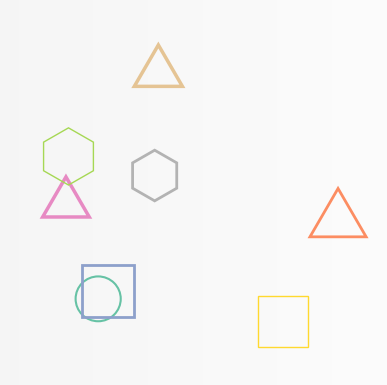[{"shape": "circle", "thickness": 1.5, "radius": 0.29, "center": [0.253, 0.224]}, {"shape": "triangle", "thickness": 2, "radius": 0.42, "center": [0.872, 0.427]}, {"shape": "square", "thickness": 2, "radius": 0.34, "center": [0.278, 0.243]}, {"shape": "triangle", "thickness": 2.5, "radius": 0.35, "center": [0.17, 0.471]}, {"shape": "hexagon", "thickness": 1, "radius": 0.37, "center": [0.177, 0.594]}, {"shape": "square", "thickness": 1, "radius": 0.33, "center": [0.731, 0.165]}, {"shape": "triangle", "thickness": 2.5, "radius": 0.36, "center": [0.409, 0.812]}, {"shape": "hexagon", "thickness": 2, "radius": 0.33, "center": [0.399, 0.544]}]